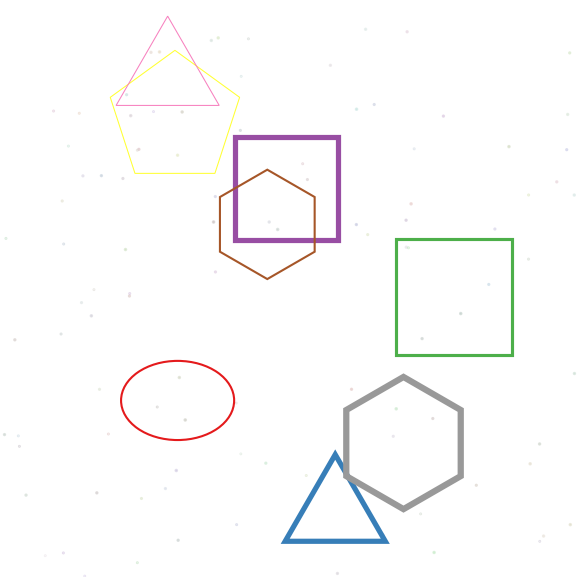[{"shape": "oval", "thickness": 1, "radius": 0.49, "center": [0.308, 0.306]}, {"shape": "triangle", "thickness": 2.5, "radius": 0.5, "center": [0.58, 0.112]}, {"shape": "square", "thickness": 1.5, "radius": 0.5, "center": [0.786, 0.485]}, {"shape": "square", "thickness": 2.5, "radius": 0.44, "center": [0.496, 0.672]}, {"shape": "pentagon", "thickness": 0.5, "radius": 0.59, "center": [0.303, 0.794]}, {"shape": "hexagon", "thickness": 1, "radius": 0.47, "center": [0.463, 0.611]}, {"shape": "triangle", "thickness": 0.5, "radius": 0.52, "center": [0.29, 0.868]}, {"shape": "hexagon", "thickness": 3, "radius": 0.57, "center": [0.699, 0.232]}]